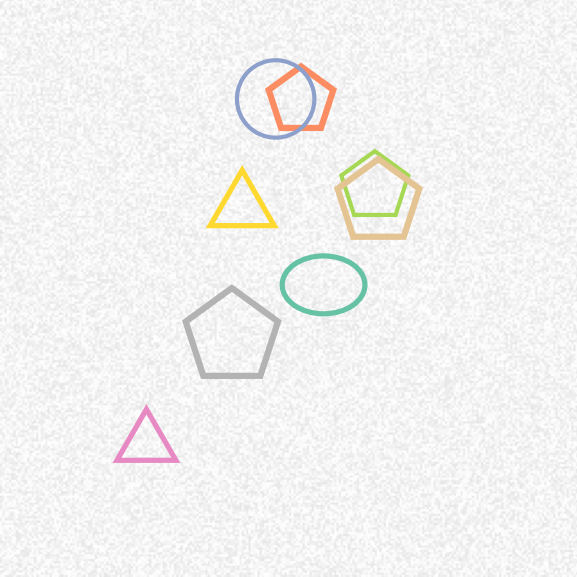[{"shape": "oval", "thickness": 2.5, "radius": 0.36, "center": [0.56, 0.506]}, {"shape": "pentagon", "thickness": 3, "radius": 0.29, "center": [0.521, 0.825]}, {"shape": "circle", "thickness": 2, "radius": 0.34, "center": [0.477, 0.828]}, {"shape": "triangle", "thickness": 2.5, "radius": 0.29, "center": [0.254, 0.232]}, {"shape": "pentagon", "thickness": 2, "radius": 0.31, "center": [0.649, 0.676]}, {"shape": "triangle", "thickness": 2.5, "radius": 0.32, "center": [0.419, 0.64]}, {"shape": "pentagon", "thickness": 3, "radius": 0.37, "center": [0.655, 0.649]}, {"shape": "pentagon", "thickness": 3, "radius": 0.42, "center": [0.401, 0.416]}]